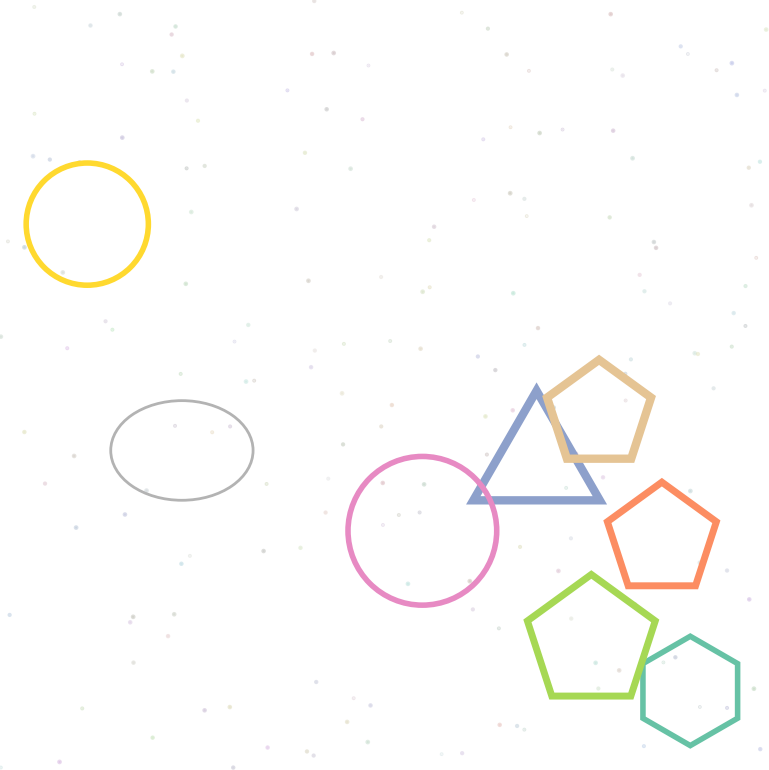[{"shape": "hexagon", "thickness": 2, "radius": 0.35, "center": [0.896, 0.103]}, {"shape": "pentagon", "thickness": 2.5, "radius": 0.37, "center": [0.86, 0.299]}, {"shape": "triangle", "thickness": 3, "radius": 0.47, "center": [0.697, 0.398]}, {"shape": "circle", "thickness": 2, "radius": 0.48, "center": [0.549, 0.311]}, {"shape": "pentagon", "thickness": 2.5, "radius": 0.44, "center": [0.768, 0.167]}, {"shape": "circle", "thickness": 2, "radius": 0.4, "center": [0.113, 0.709]}, {"shape": "pentagon", "thickness": 3, "radius": 0.35, "center": [0.778, 0.462]}, {"shape": "oval", "thickness": 1, "radius": 0.46, "center": [0.236, 0.415]}]